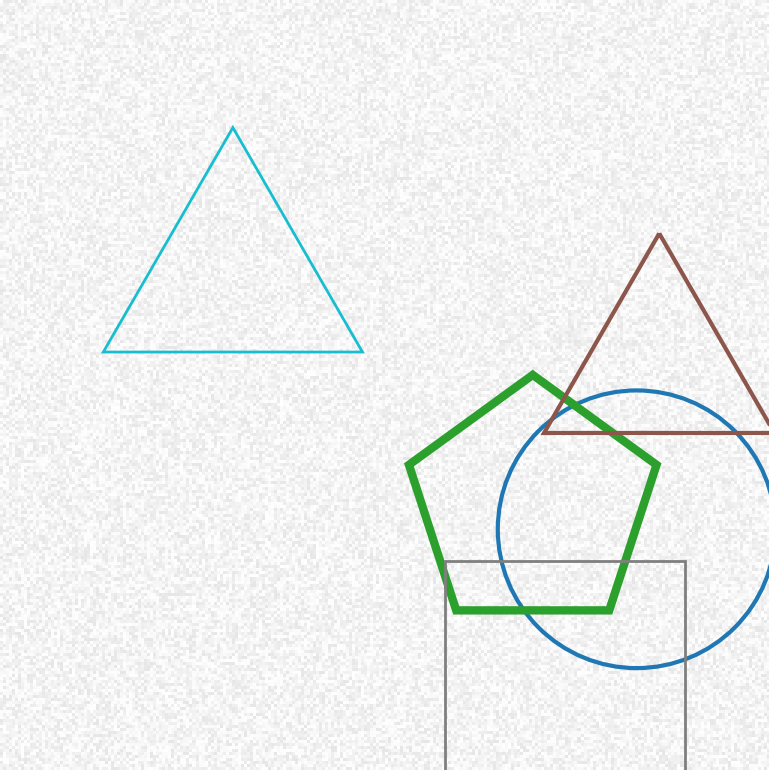[{"shape": "circle", "thickness": 1.5, "radius": 0.9, "center": [0.827, 0.313]}, {"shape": "pentagon", "thickness": 3, "radius": 0.85, "center": [0.692, 0.344]}, {"shape": "triangle", "thickness": 1.5, "radius": 0.86, "center": [0.856, 0.524]}, {"shape": "square", "thickness": 1, "radius": 0.78, "center": [0.734, 0.115]}, {"shape": "triangle", "thickness": 1, "radius": 0.97, "center": [0.302, 0.64]}]